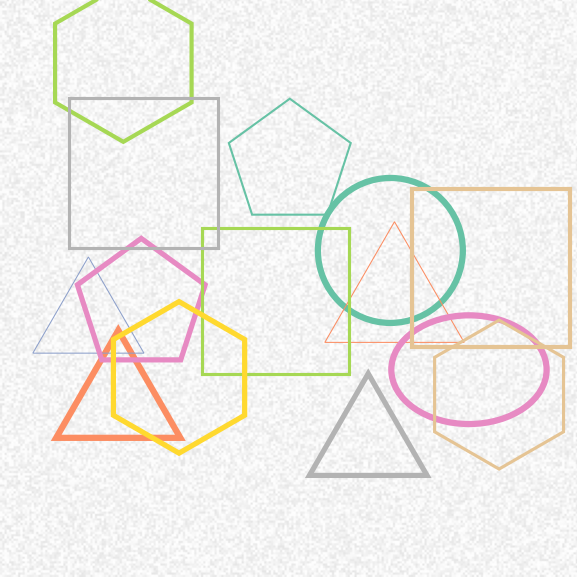[{"shape": "circle", "thickness": 3, "radius": 0.63, "center": [0.676, 0.565]}, {"shape": "pentagon", "thickness": 1, "radius": 0.56, "center": [0.502, 0.717]}, {"shape": "triangle", "thickness": 3, "radius": 0.62, "center": [0.205, 0.303]}, {"shape": "triangle", "thickness": 0.5, "radius": 0.7, "center": [0.683, 0.476]}, {"shape": "triangle", "thickness": 0.5, "radius": 0.56, "center": [0.153, 0.443]}, {"shape": "oval", "thickness": 3, "radius": 0.67, "center": [0.812, 0.359]}, {"shape": "pentagon", "thickness": 2.5, "radius": 0.58, "center": [0.245, 0.47]}, {"shape": "square", "thickness": 1.5, "radius": 0.63, "center": [0.477, 0.478]}, {"shape": "hexagon", "thickness": 2, "radius": 0.68, "center": [0.214, 0.89]}, {"shape": "hexagon", "thickness": 2.5, "radius": 0.66, "center": [0.31, 0.346]}, {"shape": "square", "thickness": 2, "radius": 0.68, "center": [0.85, 0.535]}, {"shape": "hexagon", "thickness": 1.5, "radius": 0.64, "center": [0.864, 0.316]}, {"shape": "square", "thickness": 1.5, "radius": 0.65, "center": [0.249, 0.7]}, {"shape": "triangle", "thickness": 2.5, "radius": 0.59, "center": [0.638, 0.235]}]